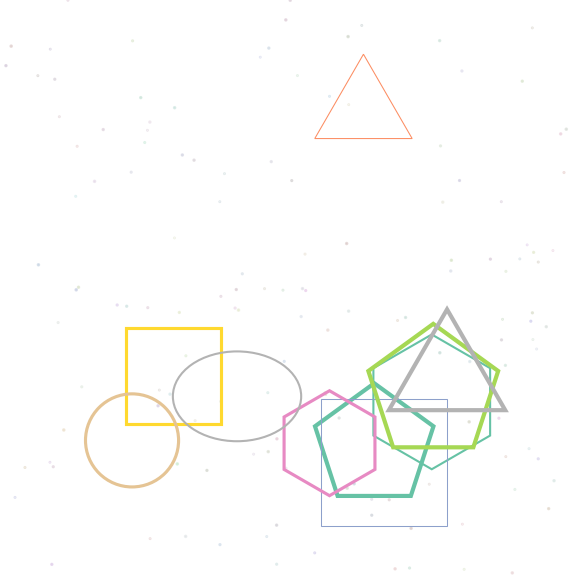[{"shape": "pentagon", "thickness": 2, "radius": 0.54, "center": [0.648, 0.228]}, {"shape": "hexagon", "thickness": 1, "radius": 0.58, "center": [0.748, 0.303]}, {"shape": "triangle", "thickness": 0.5, "radius": 0.49, "center": [0.629, 0.808]}, {"shape": "square", "thickness": 0.5, "radius": 0.55, "center": [0.665, 0.198]}, {"shape": "hexagon", "thickness": 1.5, "radius": 0.45, "center": [0.571, 0.232]}, {"shape": "pentagon", "thickness": 2, "radius": 0.59, "center": [0.75, 0.32]}, {"shape": "square", "thickness": 1.5, "radius": 0.41, "center": [0.3, 0.348]}, {"shape": "circle", "thickness": 1.5, "radius": 0.4, "center": [0.229, 0.237]}, {"shape": "oval", "thickness": 1, "radius": 0.56, "center": [0.41, 0.313]}, {"shape": "triangle", "thickness": 2, "radius": 0.58, "center": [0.774, 0.347]}]